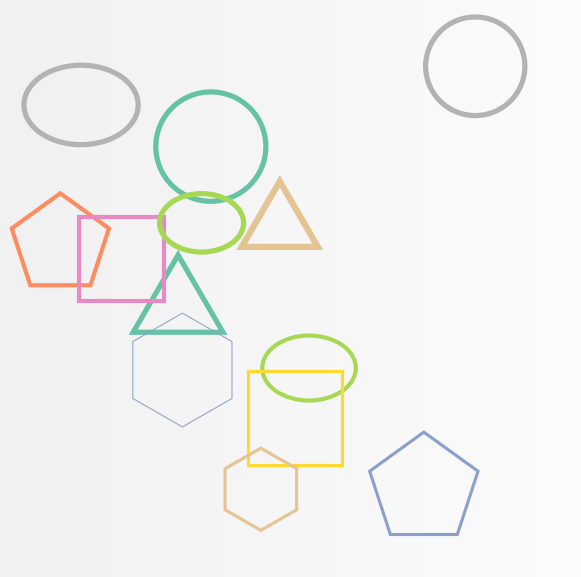[{"shape": "circle", "thickness": 2.5, "radius": 0.47, "center": [0.363, 0.745]}, {"shape": "triangle", "thickness": 2.5, "radius": 0.45, "center": [0.306, 0.468]}, {"shape": "pentagon", "thickness": 2, "radius": 0.44, "center": [0.104, 0.576]}, {"shape": "pentagon", "thickness": 1.5, "radius": 0.49, "center": [0.729, 0.153]}, {"shape": "hexagon", "thickness": 0.5, "radius": 0.49, "center": [0.314, 0.358]}, {"shape": "square", "thickness": 2, "radius": 0.37, "center": [0.209, 0.55]}, {"shape": "oval", "thickness": 2.5, "radius": 0.36, "center": [0.347, 0.613]}, {"shape": "oval", "thickness": 2, "radius": 0.4, "center": [0.532, 0.362]}, {"shape": "square", "thickness": 1.5, "radius": 0.4, "center": [0.508, 0.275]}, {"shape": "triangle", "thickness": 3, "radius": 0.38, "center": [0.481, 0.609]}, {"shape": "hexagon", "thickness": 1.5, "radius": 0.36, "center": [0.449, 0.152]}, {"shape": "circle", "thickness": 2.5, "radius": 0.43, "center": [0.818, 0.884]}, {"shape": "oval", "thickness": 2.5, "radius": 0.49, "center": [0.139, 0.817]}]